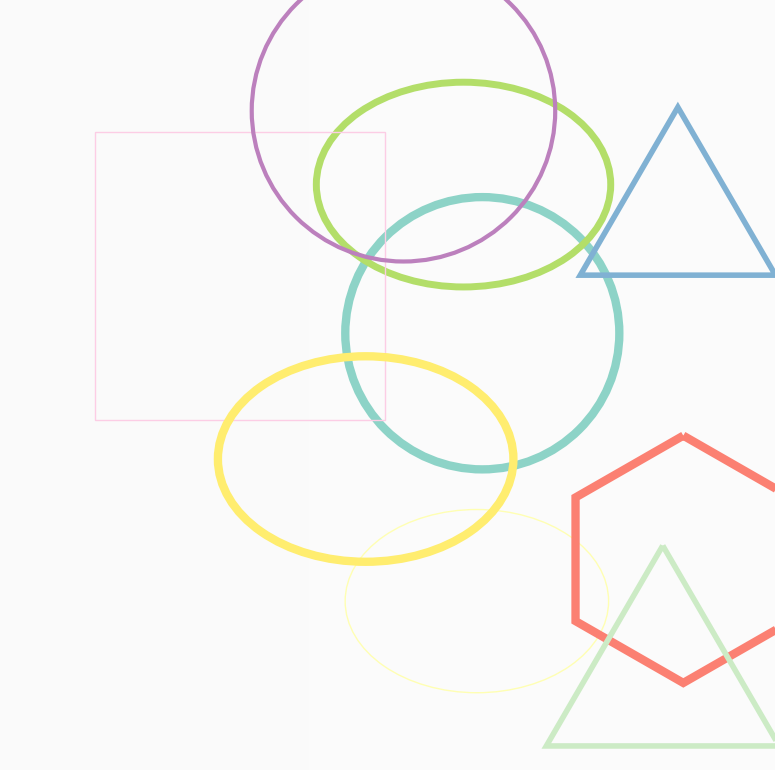[{"shape": "circle", "thickness": 3, "radius": 0.88, "center": [0.622, 0.567]}, {"shape": "oval", "thickness": 0.5, "radius": 0.85, "center": [0.615, 0.219]}, {"shape": "hexagon", "thickness": 3, "radius": 0.8, "center": [0.882, 0.274]}, {"shape": "triangle", "thickness": 2, "radius": 0.73, "center": [0.875, 0.715]}, {"shape": "oval", "thickness": 2.5, "radius": 0.95, "center": [0.598, 0.76]}, {"shape": "square", "thickness": 0.5, "radius": 0.94, "center": [0.309, 0.642]}, {"shape": "circle", "thickness": 1.5, "radius": 0.98, "center": [0.521, 0.856]}, {"shape": "triangle", "thickness": 2, "radius": 0.87, "center": [0.855, 0.118]}, {"shape": "oval", "thickness": 3, "radius": 0.95, "center": [0.472, 0.404]}]